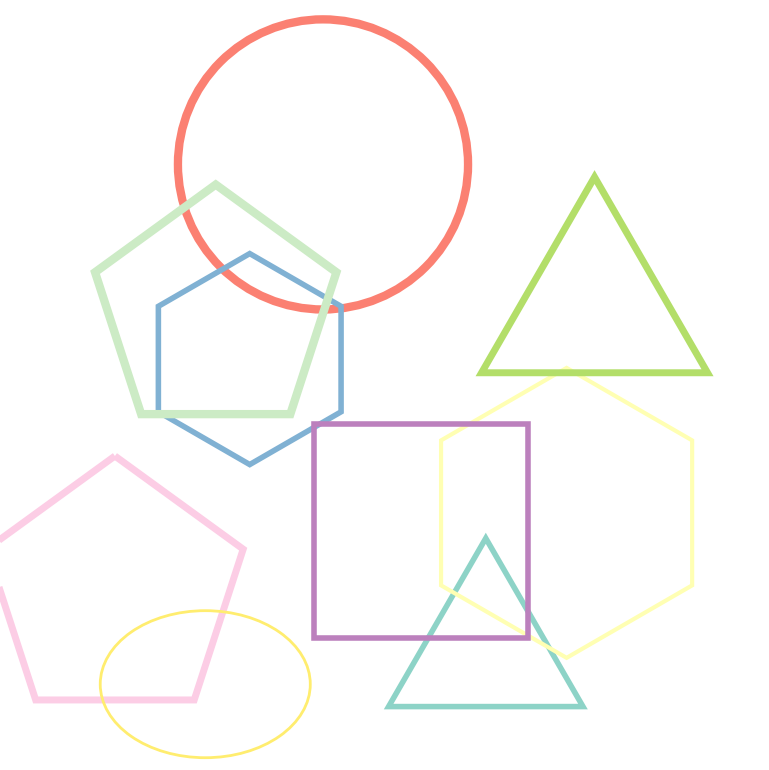[{"shape": "triangle", "thickness": 2, "radius": 0.73, "center": [0.631, 0.155]}, {"shape": "hexagon", "thickness": 1.5, "radius": 0.94, "center": [0.736, 0.334]}, {"shape": "circle", "thickness": 3, "radius": 0.94, "center": [0.419, 0.786]}, {"shape": "hexagon", "thickness": 2, "radius": 0.68, "center": [0.324, 0.534]}, {"shape": "triangle", "thickness": 2.5, "radius": 0.85, "center": [0.772, 0.601]}, {"shape": "pentagon", "thickness": 2.5, "radius": 0.88, "center": [0.149, 0.233]}, {"shape": "square", "thickness": 2, "radius": 0.69, "center": [0.547, 0.31]}, {"shape": "pentagon", "thickness": 3, "radius": 0.82, "center": [0.28, 0.595]}, {"shape": "oval", "thickness": 1, "radius": 0.68, "center": [0.267, 0.111]}]